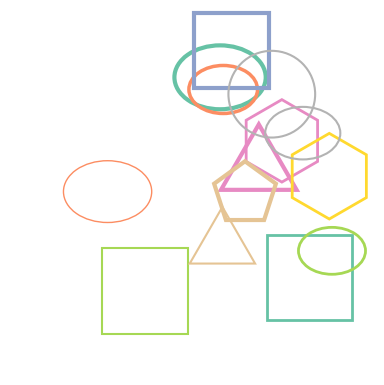[{"shape": "oval", "thickness": 3, "radius": 0.59, "center": [0.572, 0.799]}, {"shape": "square", "thickness": 2, "radius": 0.55, "center": [0.803, 0.28]}, {"shape": "oval", "thickness": 2.5, "radius": 0.45, "center": [0.58, 0.768]}, {"shape": "oval", "thickness": 1, "radius": 0.57, "center": [0.279, 0.502]}, {"shape": "square", "thickness": 3, "radius": 0.49, "center": [0.601, 0.869]}, {"shape": "triangle", "thickness": 3, "radius": 0.57, "center": [0.672, 0.564]}, {"shape": "hexagon", "thickness": 2, "radius": 0.54, "center": [0.732, 0.634]}, {"shape": "square", "thickness": 1.5, "radius": 0.56, "center": [0.377, 0.245]}, {"shape": "oval", "thickness": 2, "radius": 0.44, "center": [0.862, 0.349]}, {"shape": "hexagon", "thickness": 2, "radius": 0.56, "center": [0.855, 0.542]}, {"shape": "pentagon", "thickness": 3, "radius": 0.42, "center": [0.636, 0.497]}, {"shape": "triangle", "thickness": 1.5, "radius": 0.49, "center": [0.578, 0.364]}, {"shape": "oval", "thickness": 1.5, "radius": 0.49, "center": [0.786, 0.654]}, {"shape": "circle", "thickness": 1.5, "radius": 0.56, "center": [0.706, 0.755]}]